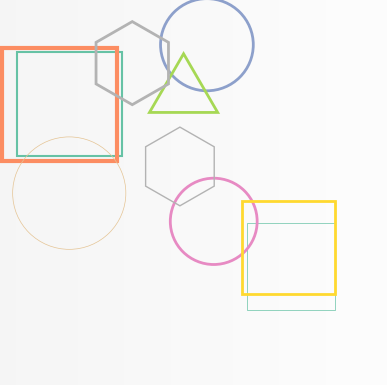[{"shape": "square", "thickness": 1.5, "radius": 0.68, "center": [0.179, 0.73]}, {"shape": "square", "thickness": 0.5, "radius": 0.57, "center": [0.752, 0.308]}, {"shape": "square", "thickness": 3, "radius": 0.74, "center": [0.153, 0.729]}, {"shape": "circle", "thickness": 2, "radius": 0.6, "center": [0.534, 0.884]}, {"shape": "circle", "thickness": 2, "radius": 0.56, "center": [0.552, 0.425]}, {"shape": "triangle", "thickness": 2, "radius": 0.51, "center": [0.474, 0.759]}, {"shape": "square", "thickness": 2, "radius": 0.6, "center": [0.745, 0.357]}, {"shape": "circle", "thickness": 0.5, "radius": 0.73, "center": [0.179, 0.498]}, {"shape": "hexagon", "thickness": 2, "radius": 0.54, "center": [0.341, 0.836]}, {"shape": "hexagon", "thickness": 1, "radius": 0.51, "center": [0.464, 0.568]}]